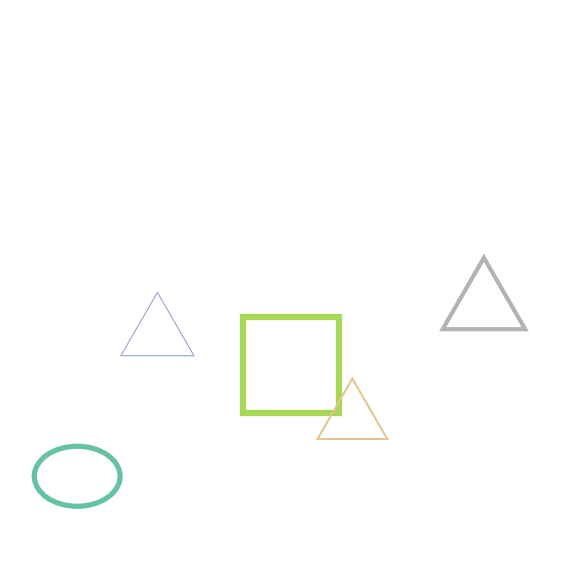[{"shape": "oval", "thickness": 2.5, "radius": 0.37, "center": [0.134, 0.174]}, {"shape": "triangle", "thickness": 0.5, "radius": 0.37, "center": [0.273, 0.42]}, {"shape": "square", "thickness": 3, "radius": 0.42, "center": [0.504, 0.367]}, {"shape": "triangle", "thickness": 1, "radius": 0.35, "center": [0.61, 0.274]}, {"shape": "triangle", "thickness": 2, "radius": 0.41, "center": [0.838, 0.47]}]